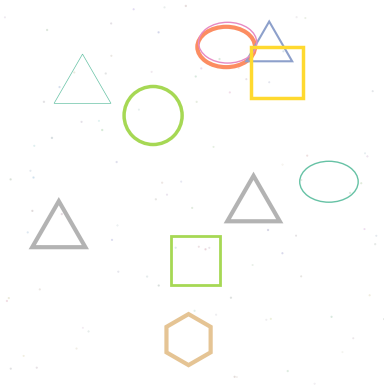[{"shape": "oval", "thickness": 1, "radius": 0.38, "center": [0.854, 0.528]}, {"shape": "triangle", "thickness": 0.5, "radius": 0.43, "center": [0.214, 0.774]}, {"shape": "oval", "thickness": 3, "radius": 0.37, "center": [0.587, 0.878]}, {"shape": "triangle", "thickness": 1.5, "radius": 0.34, "center": [0.699, 0.875]}, {"shape": "oval", "thickness": 1, "radius": 0.38, "center": [0.591, 0.889]}, {"shape": "square", "thickness": 2, "radius": 0.31, "center": [0.508, 0.323]}, {"shape": "circle", "thickness": 2.5, "radius": 0.38, "center": [0.398, 0.7]}, {"shape": "square", "thickness": 2.5, "radius": 0.33, "center": [0.719, 0.812]}, {"shape": "hexagon", "thickness": 3, "radius": 0.33, "center": [0.49, 0.118]}, {"shape": "triangle", "thickness": 3, "radius": 0.4, "center": [0.153, 0.398]}, {"shape": "triangle", "thickness": 3, "radius": 0.39, "center": [0.658, 0.465]}]